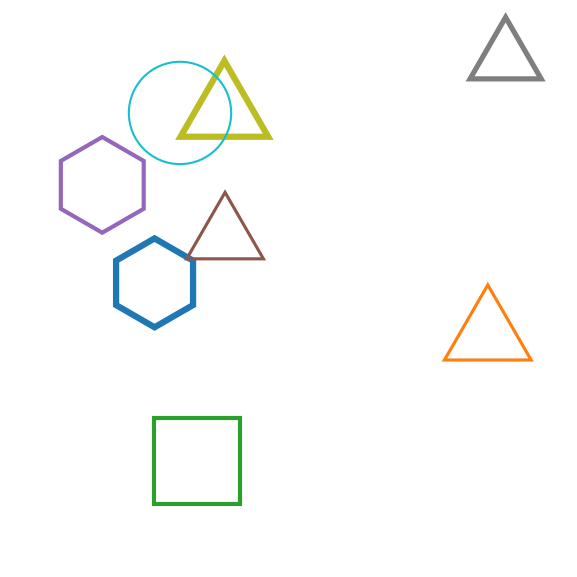[{"shape": "hexagon", "thickness": 3, "radius": 0.38, "center": [0.268, 0.509]}, {"shape": "triangle", "thickness": 1.5, "radius": 0.43, "center": [0.845, 0.419]}, {"shape": "square", "thickness": 2, "radius": 0.37, "center": [0.341, 0.201]}, {"shape": "hexagon", "thickness": 2, "radius": 0.41, "center": [0.177, 0.679]}, {"shape": "triangle", "thickness": 1.5, "radius": 0.38, "center": [0.39, 0.589]}, {"shape": "triangle", "thickness": 2.5, "radius": 0.36, "center": [0.876, 0.898]}, {"shape": "triangle", "thickness": 3, "radius": 0.44, "center": [0.389, 0.806]}, {"shape": "circle", "thickness": 1, "radius": 0.44, "center": [0.312, 0.804]}]